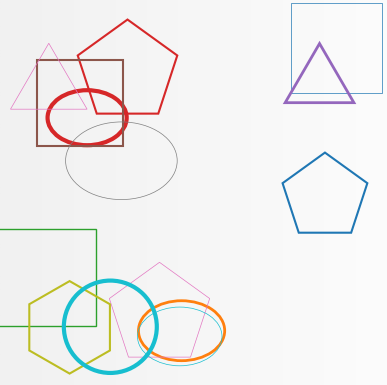[{"shape": "pentagon", "thickness": 1.5, "radius": 0.58, "center": [0.839, 0.489]}, {"shape": "square", "thickness": 0.5, "radius": 0.59, "center": [0.868, 0.875]}, {"shape": "oval", "thickness": 2, "radius": 0.56, "center": [0.469, 0.141]}, {"shape": "square", "thickness": 1, "radius": 0.63, "center": [0.121, 0.279]}, {"shape": "pentagon", "thickness": 1.5, "radius": 0.68, "center": [0.329, 0.814]}, {"shape": "oval", "thickness": 3, "radius": 0.51, "center": [0.225, 0.694]}, {"shape": "triangle", "thickness": 2, "radius": 0.51, "center": [0.825, 0.784]}, {"shape": "square", "thickness": 1.5, "radius": 0.56, "center": [0.206, 0.732]}, {"shape": "triangle", "thickness": 0.5, "radius": 0.57, "center": [0.126, 0.773]}, {"shape": "pentagon", "thickness": 0.5, "radius": 0.68, "center": [0.412, 0.183]}, {"shape": "oval", "thickness": 0.5, "radius": 0.72, "center": [0.313, 0.582]}, {"shape": "hexagon", "thickness": 1.5, "radius": 0.6, "center": [0.18, 0.15]}, {"shape": "circle", "thickness": 3, "radius": 0.6, "center": [0.285, 0.151]}, {"shape": "oval", "thickness": 0.5, "radius": 0.54, "center": [0.464, 0.126]}]